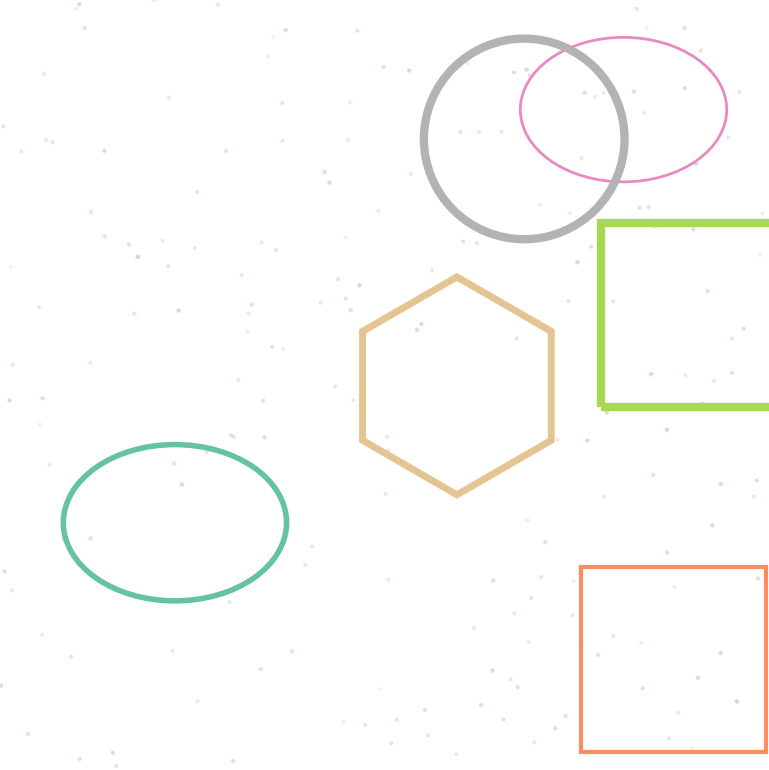[{"shape": "oval", "thickness": 2, "radius": 0.72, "center": [0.227, 0.321]}, {"shape": "square", "thickness": 1.5, "radius": 0.6, "center": [0.875, 0.143]}, {"shape": "oval", "thickness": 1, "radius": 0.67, "center": [0.81, 0.858]}, {"shape": "square", "thickness": 3, "radius": 0.6, "center": [0.9, 0.591]}, {"shape": "hexagon", "thickness": 2.5, "radius": 0.71, "center": [0.593, 0.499]}, {"shape": "circle", "thickness": 3, "radius": 0.65, "center": [0.681, 0.82]}]